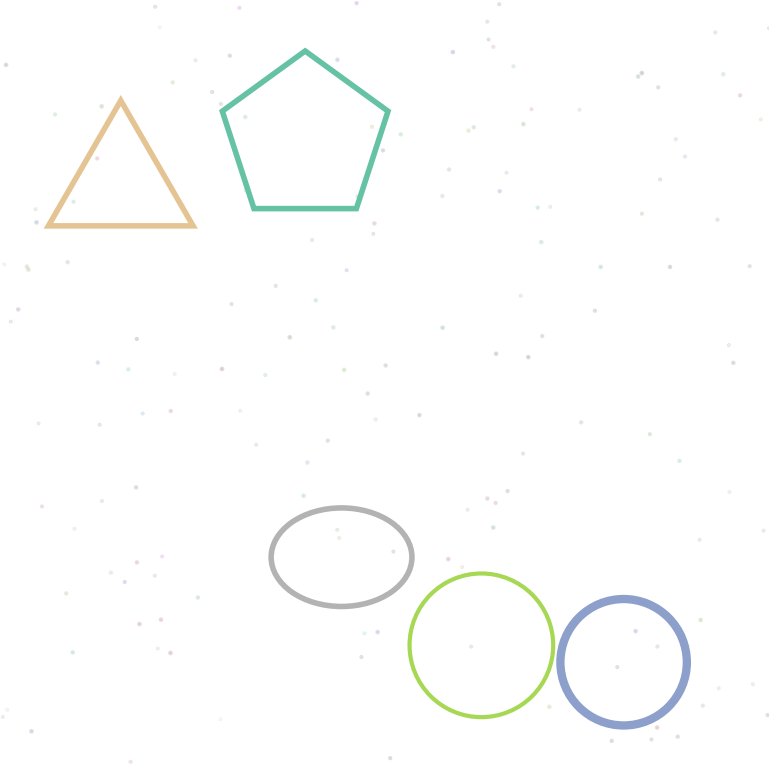[{"shape": "pentagon", "thickness": 2, "radius": 0.57, "center": [0.396, 0.821]}, {"shape": "circle", "thickness": 3, "radius": 0.41, "center": [0.81, 0.14]}, {"shape": "circle", "thickness": 1.5, "radius": 0.47, "center": [0.625, 0.162]}, {"shape": "triangle", "thickness": 2, "radius": 0.54, "center": [0.157, 0.761]}, {"shape": "oval", "thickness": 2, "radius": 0.46, "center": [0.444, 0.276]}]